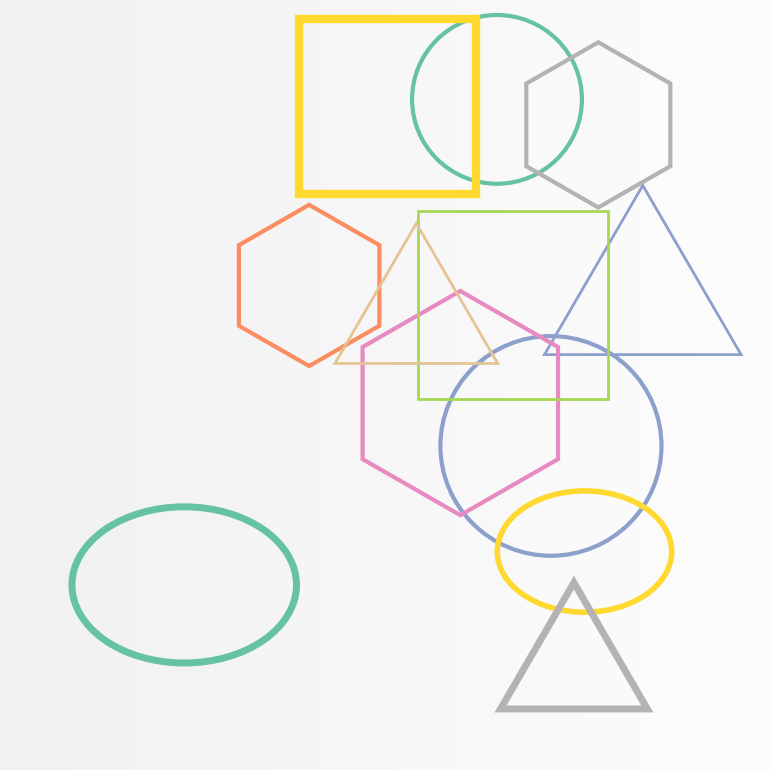[{"shape": "oval", "thickness": 2.5, "radius": 0.72, "center": [0.238, 0.24]}, {"shape": "circle", "thickness": 1.5, "radius": 0.55, "center": [0.641, 0.871]}, {"shape": "hexagon", "thickness": 1.5, "radius": 0.52, "center": [0.399, 0.629]}, {"shape": "circle", "thickness": 1.5, "radius": 0.71, "center": [0.711, 0.421]}, {"shape": "triangle", "thickness": 1, "radius": 0.73, "center": [0.829, 0.613]}, {"shape": "hexagon", "thickness": 1.5, "radius": 0.73, "center": [0.594, 0.477]}, {"shape": "square", "thickness": 1, "radius": 0.61, "center": [0.662, 0.604]}, {"shape": "oval", "thickness": 2, "radius": 0.56, "center": [0.754, 0.284]}, {"shape": "square", "thickness": 3, "radius": 0.57, "center": [0.5, 0.862]}, {"shape": "triangle", "thickness": 1, "radius": 0.61, "center": [0.537, 0.589]}, {"shape": "hexagon", "thickness": 1.5, "radius": 0.54, "center": [0.772, 0.838]}, {"shape": "triangle", "thickness": 2.5, "radius": 0.55, "center": [0.741, 0.134]}]